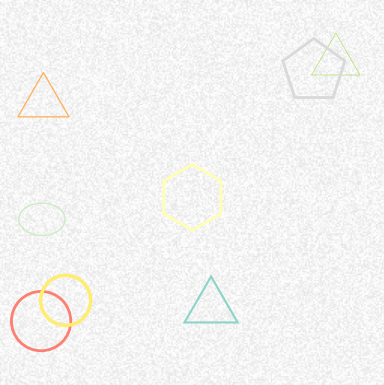[{"shape": "triangle", "thickness": 1.5, "radius": 0.4, "center": [0.548, 0.202]}, {"shape": "hexagon", "thickness": 2, "radius": 0.43, "center": [0.5, 0.487]}, {"shape": "circle", "thickness": 2, "radius": 0.39, "center": [0.107, 0.166]}, {"shape": "triangle", "thickness": 1, "radius": 0.38, "center": [0.113, 0.735]}, {"shape": "triangle", "thickness": 0.5, "radius": 0.36, "center": [0.872, 0.841]}, {"shape": "pentagon", "thickness": 2, "radius": 0.42, "center": [0.815, 0.815]}, {"shape": "oval", "thickness": 1, "radius": 0.3, "center": [0.109, 0.43]}, {"shape": "circle", "thickness": 2.5, "radius": 0.32, "center": [0.171, 0.22]}]